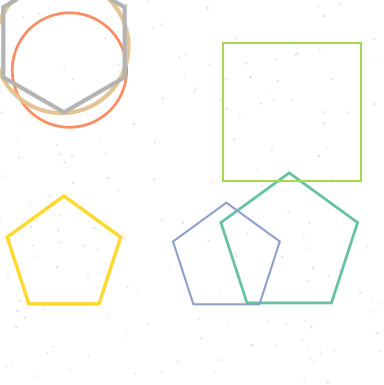[{"shape": "pentagon", "thickness": 2, "radius": 0.93, "center": [0.751, 0.364]}, {"shape": "circle", "thickness": 2, "radius": 0.74, "center": [0.18, 0.818]}, {"shape": "pentagon", "thickness": 1.5, "radius": 0.73, "center": [0.588, 0.328]}, {"shape": "square", "thickness": 1.5, "radius": 0.89, "center": [0.759, 0.708]}, {"shape": "pentagon", "thickness": 2.5, "radius": 0.78, "center": [0.166, 0.336]}, {"shape": "circle", "thickness": 3, "radius": 0.87, "center": [0.16, 0.88]}, {"shape": "hexagon", "thickness": 3, "radius": 0.91, "center": [0.166, 0.89]}]